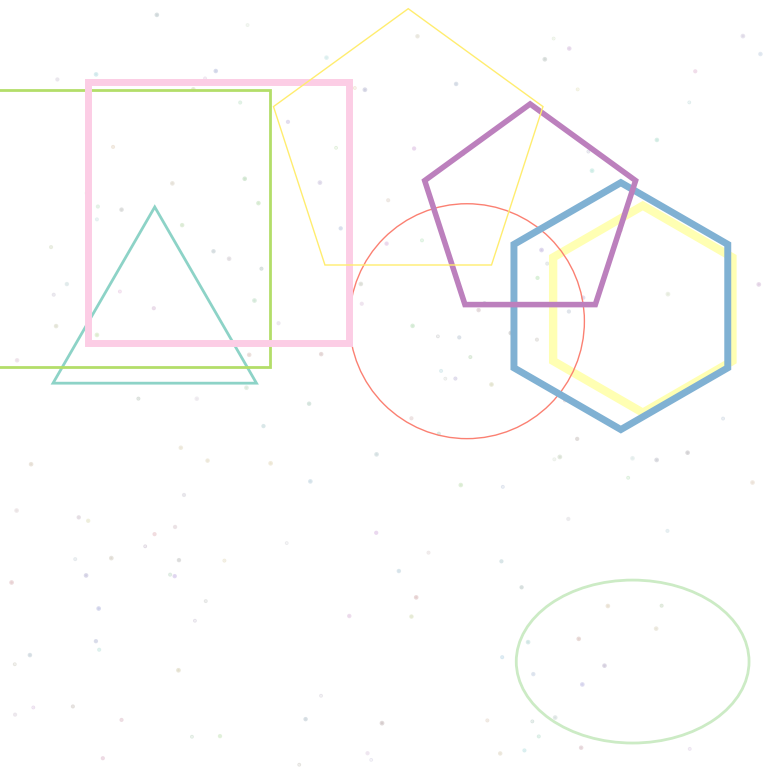[{"shape": "triangle", "thickness": 1, "radius": 0.76, "center": [0.201, 0.579]}, {"shape": "hexagon", "thickness": 3, "radius": 0.67, "center": [0.835, 0.598]}, {"shape": "circle", "thickness": 0.5, "radius": 0.76, "center": [0.606, 0.583]}, {"shape": "hexagon", "thickness": 2.5, "radius": 0.8, "center": [0.806, 0.602]}, {"shape": "square", "thickness": 1, "radius": 0.9, "center": [0.171, 0.703]}, {"shape": "square", "thickness": 2.5, "radius": 0.85, "center": [0.284, 0.724]}, {"shape": "pentagon", "thickness": 2, "radius": 0.72, "center": [0.688, 0.721]}, {"shape": "oval", "thickness": 1, "radius": 0.76, "center": [0.822, 0.141]}, {"shape": "pentagon", "thickness": 0.5, "radius": 0.92, "center": [0.53, 0.805]}]